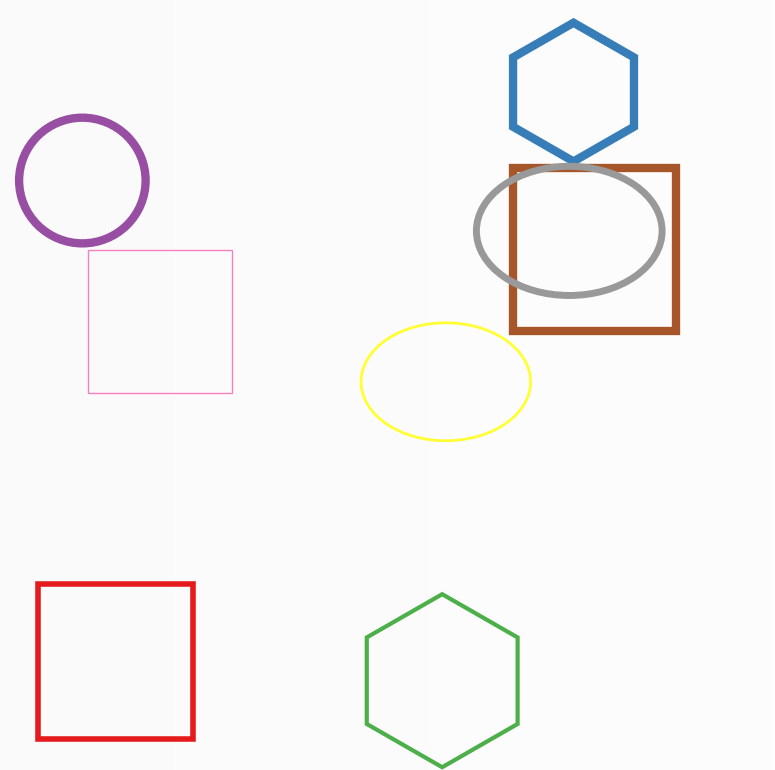[{"shape": "square", "thickness": 2, "radius": 0.5, "center": [0.149, 0.141]}, {"shape": "hexagon", "thickness": 3, "radius": 0.45, "center": [0.74, 0.88]}, {"shape": "hexagon", "thickness": 1.5, "radius": 0.56, "center": [0.571, 0.116]}, {"shape": "circle", "thickness": 3, "radius": 0.41, "center": [0.106, 0.766]}, {"shape": "oval", "thickness": 1, "radius": 0.55, "center": [0.575, 0.504]}, {"shape": "square", "thickness": 3, "radius": 0.53, "center": [0.767, 0.676]}, {"shape": "square", "thickness": 0.5, "radius": 0.46, "center": [0.207, 0.583]}, {"shape": "oval", "thickness": 2.5, "radius": 0.6, "center": [0.735, 0.7]}]